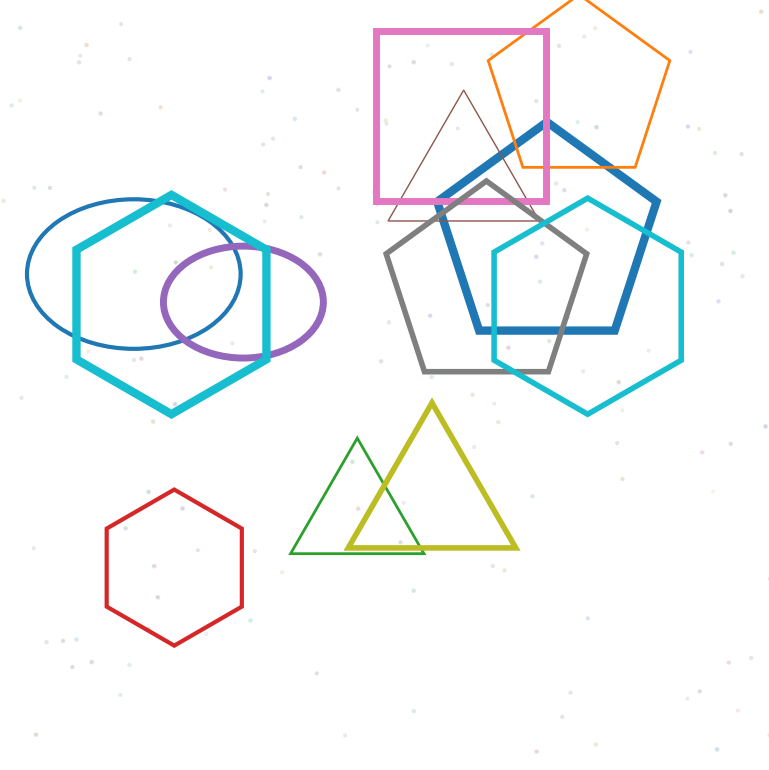[{"shape": "pentagon", "thickness": 3, "radius": 0.75, "center": [0.71, 0.692]}, {"shape": "oval", "thickness": 1.5, "radius": 0.69, "center": [0.174, 0.644]}, {"shape": "pentagon", "thickness": 1, "radius": 0.62, "center": [0.752, 0.883]}, {"shape": "triangle", "thickness": 1, "radius": 0.5, "center": [0.464, 0.331]}, {"shape": "hexagon", "thickness": 1.5, "radius": 0.51, "center": [0.226, 0.263]}, {"shape": "oval", "thickness": 2.5, "radius": 0.52, "center": [0.316, 0.608]}, {"shape": "triangle", "thickness": 0.5, "radius": 0.57, "center": [0.602, 0.77]}, {"shape": "square", "thickness": 2.5, "radius": 0.55, "center": [0.599, 0.849]}, {"shape": "pentagon", "thickness": 2, "radius": 0.68, "center": [0.632, 0.628]}, {"shape": "triangle", "thickness": 2, "radius": 0.63, "center": [0.561, 0.351]}, {"shape": "hexagon", "thickness": 3, "radius": 0.71, "center": [0.223, 0.604]}, {"shape": "hexagon", "thickness": 2, "radius": 0.7, "center": [0.763, 0.602]}]